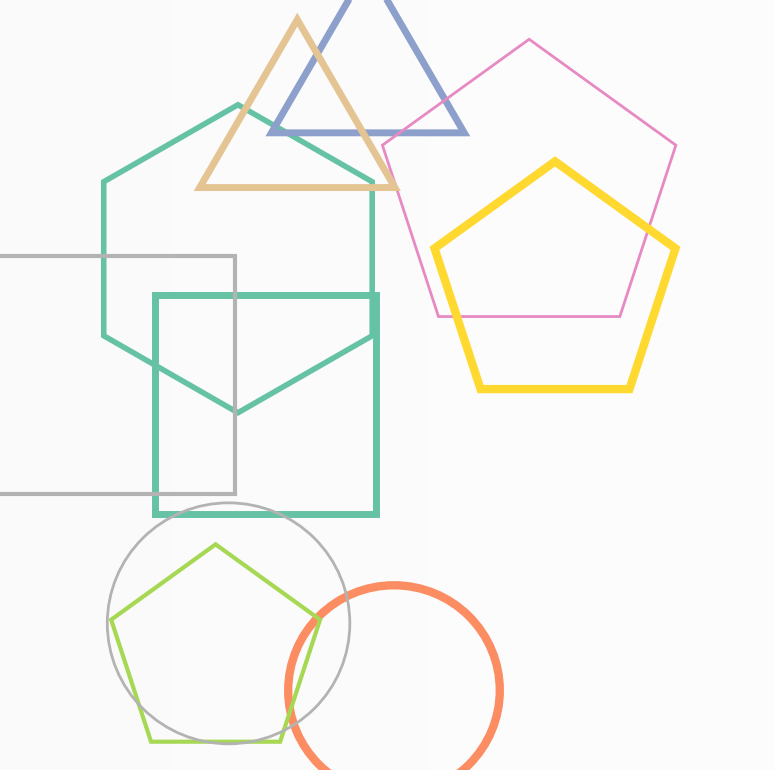[{"shape": "square", "thickness": 2.5, "radius": 0.71, "center": [0.343, 0.474]}, {"shape": "hexagon", "thickness": 2, "radius": 1.0, "center": [0.307, 0.664]}, {"shape": "circle", "thickness": 3, "radius": 0.68, "center": [0.508, 0.103]}, {"shape": "triangle", "thickness": 2.5, "radius": 0.72, "center": [0.475, 0.899]}, {"shape": "pentagon", "thickness": 1, "radius": 1.0, "center": [0.683, 0.75]}, {"shape": "pentagon", "thickness": 1.5, "radius": 0.71, "center": [0.278, 0.151]}, {"shape": "pentagon", "thickness": 3, "radius": 0.82, "center": [0.716, 0.627]}, {"shape": "triangle", "thickness": 2.5, "radius": 0.73, "center": [0.384, 0.829]}, {"shape": "square", "thickness": 1.5, "radius": 0.77, "center": [0.149, 0.513]}, {"shape": "circle", "thickness": 1, "radius": 0.78, "center": [0.295, 0.19]}]